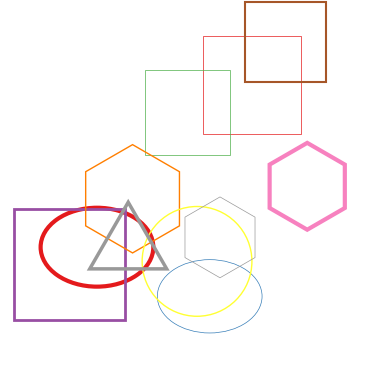[{"shape": "oval", "thickness": 3, "radius": 0.73, "center": [0.252, 0.358]}, {"shape": "square", "thickness": 0.5, "radius": 0.64, "center": [0.655, 0.78]}, {"shape": "oval", "thickness": 0.5, "radius": 0.68, "center": [0.545, 0.23]}, {"shape": "square", "thickness": 0.5, "radius": 0.55, "center": [0.488, 0.708]}, {"shape": "square", "thickness": 2, "radius": 0.72, "center": [0.181, 0.314]}, {"shape": "hexagon", "thickness": 1, "radius": 0.7, "center": [0.344, 0.484]}, {"shape": "circle", "thickness": 1, "radius": 0.71, "center": [0.512, 0.321]}, {"shape": "square", "thickness": 1.5, "radius": 0.52, "center": [0.741, 0.891]}, {"shape": "hexagon", "thickness": 3, "radius": 0.56, "center": [0.798, 0.516]}, {"shape": "triangle", "thickness": 2.5, "radius": 0.58, "center": [0.333, 0.359]}, {"shape": "hexagon", "thickness": 0.5, "radius": 0.53, "center": [0.571, 0.384]}]